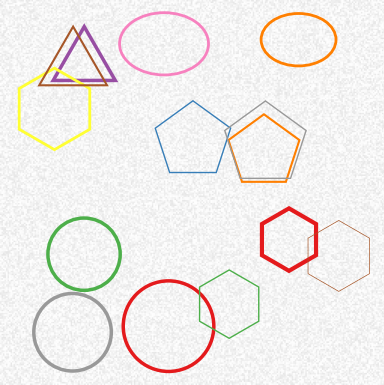[{"shape": "hexagon", "thickness": 3, "radius": 0.41, "center": [0.751, 0.378]}, {"shape": "circle", "thickness": 2.5, "radius": 0.59, "center": [0.438, 0.153]}, {"shape": "pentagon", "thickness": 1, "radius": 0.51, "center": [0.501, 0.635]}, {"shape": "hexagon", "thickness": 1, "radius": 0.44, "center": [0.595, 0.21]}, {"shape": "circle", "thickness": 2.5, "radius": 0.47, "center": [0.218, 0.34]}, {"shape": "triangle", "thickness": 2.5, "radius": 0.47, "center": [0.219, 0.838]}, {"shape": "oval", "thickness": 2, "radius": 0.49, "center": [0.775, 0.897]}, {"shape": "pentagon", "thickness": 1.5, "radius": 0.48, "center": [0.686, 0.606]}, {"shape": "hexagon", "thickness": 2, "radius": 0.53, "center": [0.142, 0.717]}, {"shape": "triangle", "thickness": 1.5, "radius": 0.51, "center": [0.19, 0.829]}, {"shape": "hexagon", "thickness": 0.5, "radius": 0.46, "center": [0.88, 0.335]}, {"shape": "oval", "thickness": 2, "radius": 0.58, "center": [0.426, 0.886]}, {"shape": "circle", "thickness": 2.5, "radius": 0.5, "center": [0.188, 0.137]}, {"shape": "pentagon", "thickness": 1, "radius": 0.56, "center": [0.689, 0.627]}]